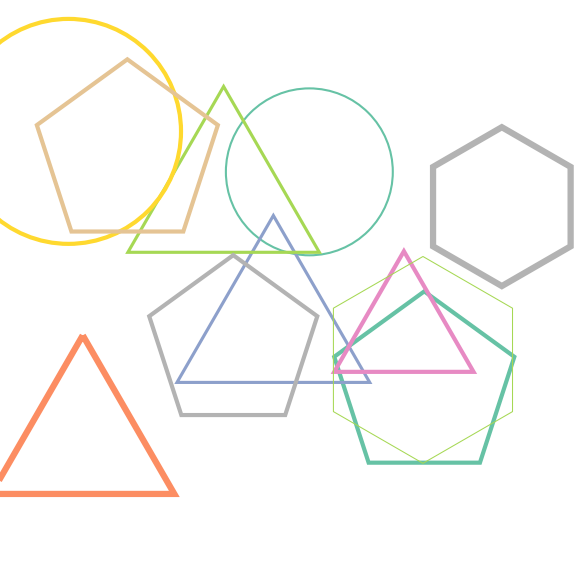[{"shape": "pentagon", "thickness": 2, "radius": 0.82, "center": [0.735, 0.331]}, {"shape": "circle", "thickness": 1, "radius": 0.72, "center": [0.536, 0.702]}, {"shape": "triangle", "thickness": 3, "radius": 0.92, "center": [0.143, 0.235]}, {"shape": "triangle", "thickness": 1.5, "radius": 0.96, "center": [0.473, 0.433]}, {"shape": "triangle", "thickness": 2, "radius": 0.7, "center": [0.699, 0.425]}, {"shape": "triangle", "thickness": 1.5, "radius": 0.96, "center": [0.387, 0.658]}, {"shape": "hexagon", "thickness": 0.5, "radius": 0.9, "center": [0.732, 0.376]}, {"shape": "circle", "thickness": 2, "radius": 0.97, "center": [0.119, 0.772]}, {"shape": "pentagon", "thickness": 2, "radius": 0.82, "center": [0.221, 0.732]}, {"shape": "hexagon", "thickness": 3, "radius": 0.69, "center": [0.869, 0.641]}, {"shape": "pentagon", "thickness": 2, "radius": 0.77, "center": [0.404, 0.404]}]